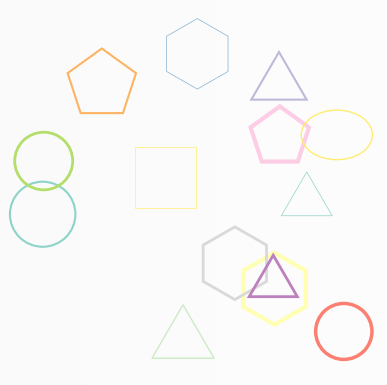[{"shape": "triangle", "thickness": 0.5, "radius": 0.38, "center": [0.792, 0.477]}, {"shape": "circle", "thickness": 1.5, "radius": 0.42, "center": [0.11, 0.444]}, {"shape": "hexagon", "thickness": 3, "radius": 0.47, "center": [0.708, 0.25]}, {"shape": "triangle", "thickness": 1.5, "radius": 0.41, "center": [0.72, 0.782]}, {"shape": "circle", "thickness": 2.5, "radius": 0.36, "center": [0.887, 0.139]}, {"shape": "hexagon", "thickness": 0.5, "radius": 0.46, "center": [0.509, 0.86]}, {"shape": "pentagon", "thickness": 1.5, "radius": 0.46, "center": [0.263, 0.781]}, {"shape": "circle", "thickness": 2, "radius": 0.37, "center": [0.113, 0.582]}, {"shape": "pentagon", "thickness": 3, "radius": 0.4, "center": [0.722, 0.645]}, {"shape": "hexagon", "thickness": 2, "radius": 0.47, "center": [0.606, 0.316]}, {"shape": "triangle", "thickness": 2, "radius": 0.36, "center": [0.705, 0.265]}, {"shape": "triangle", "thickness": 1, "radius": 0.46, "center": [0.472, 0.116]}, {"shape": "square", "thickness": 0.5, "radius": 0.4, "center": [0.427, 0.538]}, {"shape": "oval", "thickness": 1, "radius": 0.46, "center": [0.869, 0.65]}]